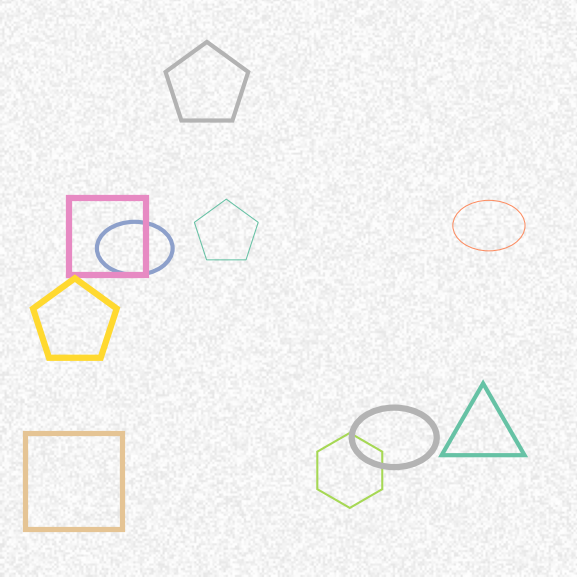[{"shape": "pentagon", "thickness": 0.5, "radius": 0.29, "center": [0.392, 0.596]}, {"shape": "triangle", "thickness": 2, "radius": 0.41, "center": [0.837, 0.252]}, {"shape": "oval", "thickness": 0.5, "radius": 0.31, "center": [0.847, 0.608]}, {"shape": "oval", "thickness": 2, "radius": 0.33, "center": [0.233, 0.569]}, {"shape": "square", "thickness": 3, "radius": 0.34, "center": [0.186, 0.59]}, {"shape": "hexagon", "thickness": 1, "radius": 0.32, "center": [0.606, 0.185]}, {"shape": "pentagon", "thickness": 3, "radius": 0.38, "center": [0.13, 0.441]}, {"shape": "square", "thickness": 2.5, "radius": 0.42, "center": [0.127, 0.166]}, {"shape": "oval", "thickness": 3, "radius": 0.37, "center": [0.683, 0.242]}, {"shape": "pentagon", "thickness": 2, "radius": 0.38, "center": [0.358, 0.851]}]